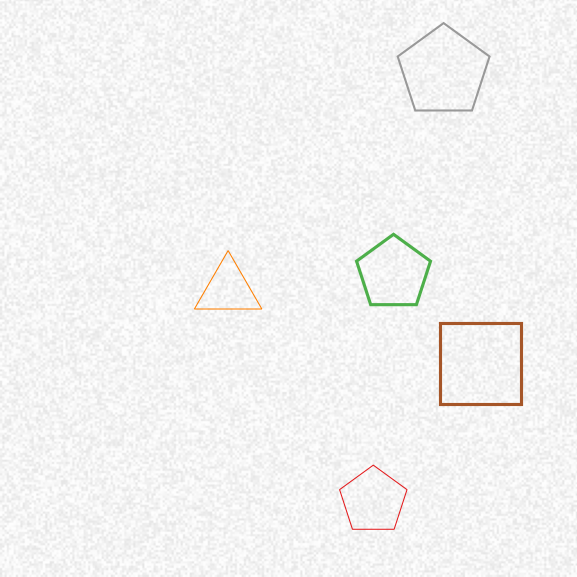[{"shape": "pentagon", "thickness": 0.5, "radius": 0.31, "center": [0.646, 0.132]}, {"shape": "pentagon", "thickness": 1.5, "radius": 0.34, "center": [0.681, 0.526]}, {"shape": "triangle", "thickness": 0.5, "radius": 0.34, "center": [0.395, 0.498]}, {"shape": "square", "thickness": 1.5, "radius": 0.35, "center": [0.832, 0.369]}, {"shape": "pentagon", "thickness": 1, "radius": 0.42, "center": [0.768, 0.875]}]